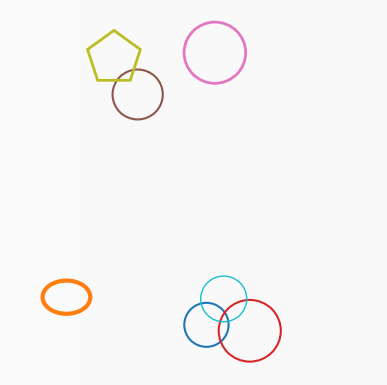[{"shape": "circle", "thickness": 1.5, "radius": 0.29, "center": [0.533, 0.156]}, {"shape": "oval", "thickness": 3, "radius": 0.31, "center": [0.171, 0.228]}, {"shape": "circle", "thickness": 1.5, "radius": 0.4, "center": [0.645, 0.141]}, {"shape": "circle", "thickness": 1.5, "radius": 0.32, "center": [0.355, 0.755]}, {"shape": "circle", "thickness": 2, "radius": 0.4, "center": [0.555, 0.863]}, {"shape": "pentagon", "thickness": 2, "radius": 0.36, "center": [0.294, 0.849]}, {"shape": "circle", "thickness": 1, "radius": 0.3, "center": [0.577, 0.224]}]